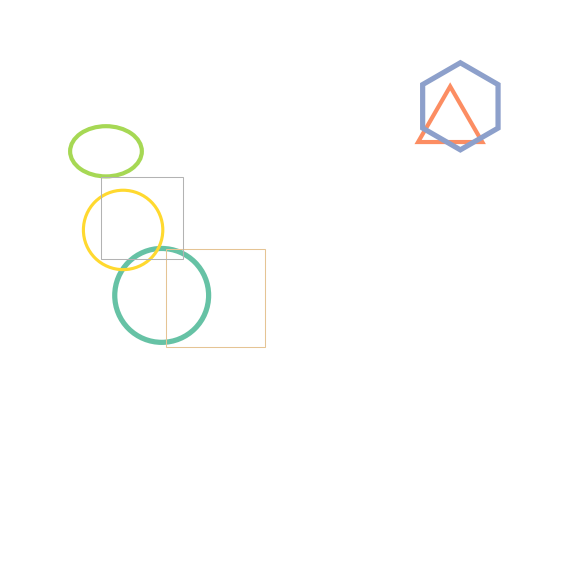[{"shape": "circle", "thickness": 2.5, "radius": 0.41, "center": [0.28, 0.488]}, {"shape": "triangle", "thickness": 2, "radius": 0.32, "center": [0.78, 0.785]}, {"shape": "hexagon", "thickness": 2.5, "radius": 0.38, "center": [0.797, 0.815]}, {"shape": "oval", "thickness": 2, "radius": 0.31, "center": [0.184, 0.737]}, {"shape": "circle", "thickness": 1.5, "radius": 0.34, "center": [0.213, 0.601]}, {"shape": "square", "thickness": 0.5, "radius": 0.43, "center": [0.373, 0.483]}, {"shape": "square", "thickness": 0.5, "radius": 0.35, "center": [0.246, 0.622]}]